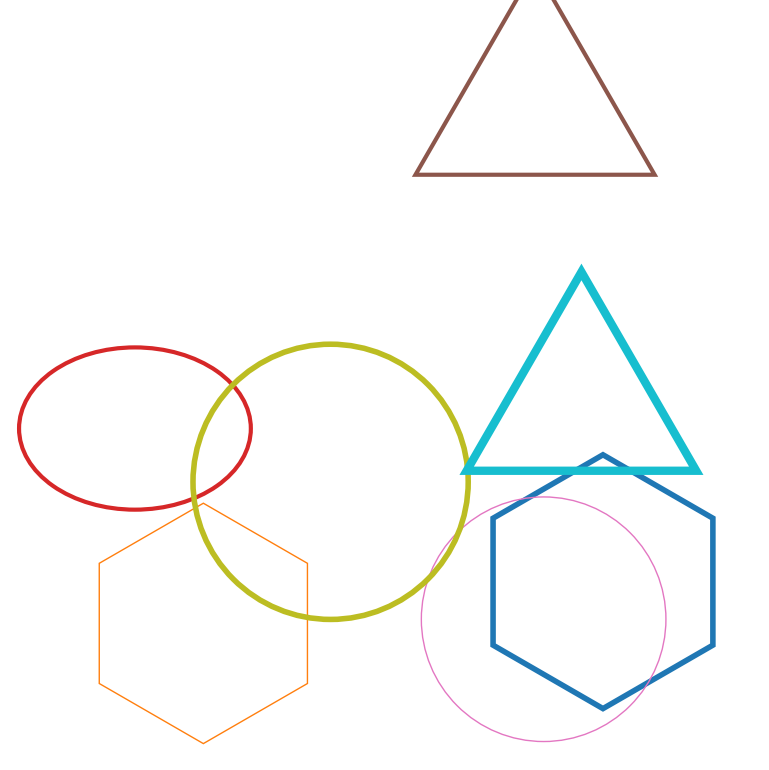[{"shape": "hexagon", "thickness": 2, "radius": 0.82, "center": [0.783, 0.245]}, {"shape": "hexagon", "thickness": 0.5, "radius": 0.78, "center": [0.264, 0.19]}, {"shape": "oval", "thickness": 1.5, "radius": 0.75, "center": [0.175, 0.443]}, {"shape": "triangle", "thickness": 1.5, "radius": 0.9, "center": [0.695, 0.863]}, {"shape": "circle", "thickness": 0.5, "radius": 0.79, "center": [0.706, 0.196]}, {"shape": "circle", "thickness": 2, "radius": 0.89, "center": [0.429, 0.374]}, {"shape": "triangle", "thickness": 3, "radius": 0.86, "center": [0.755, 0.475]}]